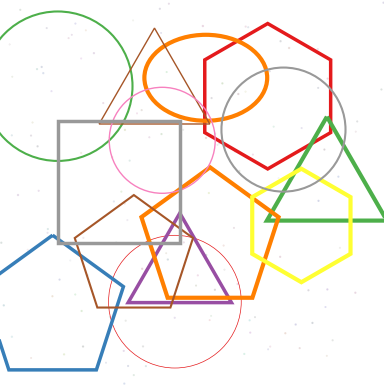[{"shape": "hexagon", "thickness": 2.5, "radius": 0.94, "center": [0.695, 0.75]}, {"shape": "circle", "thickness": 0.5, "radius": 0.86, "center": [0.454, 0.216]}, {"shape": "pentagon", "thickness": 2.5, "radius": 0.97, "center": [0.137, 0.196]}, {"shape": "triangle", "thickness": 3, "radius": 0.9, "center": [0.849, 0.517]}, {"shape": "circle", "thickness": 1.5, "radius": 0.97, "center": [0.15, 0.776]}, {"shape": "triangle", "thickness": 2.5, "radius": 0.77, "center": [0.467, 0.291]}, {"shape": "oval", "thickness": 3, "radius": 0.8, "center": [0.535, 0.798]}, {"shape": "pentagon", "thickness": 3, "radius": 0.94, "center": [0.545, 0.378]}, {"shape": "hexagon", "thickness": 3, "radius": 0.74, "center": [0.783, 0.414]}, {"shape": "pentagon", "thickness": 1.5, "radius": 0.81, "center": [0.348, 0.332]}, {"shape": "triangle", "thickness": 1, "radius": 0.83, "center": [0.401, 0.761]}, {"shape": "circle", "thickness": 1, "radius": 0.69, "center": [0.421, 0.636]}, {"shape": "circle", "thickness": 1.5, "radius": 0.81, "center": [0.736, 0.663]}, {"shape": "square", "thickness": 2.5, "radius": 0.79, "center": [0.309, 0.527]}]